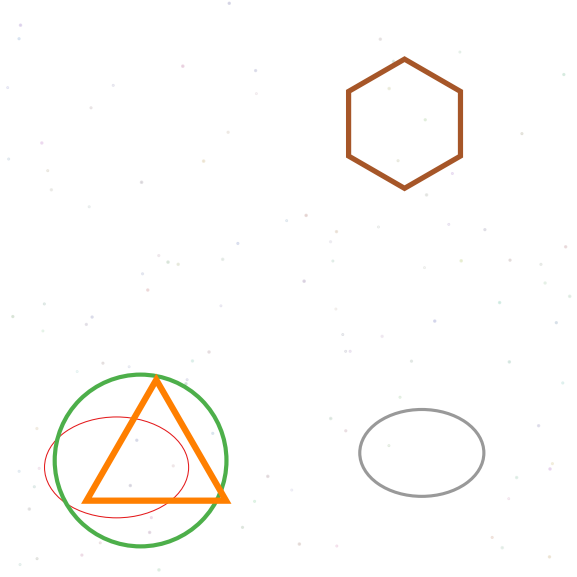[{"shape": "oval", "thickness": 0.5, "radius": 0.62, "center": [0.202, 0.19]}, {"shape": "circle", "thickness": 2, "radius": 0.74, "center": [0.243, 0.202]}, {"shape": "triangle", "thickness": 3, "radius": 0.7, "center": [0.271, 0.202]}, {"shape": "hexagon", "thickness": 2.5, "radius": 0.56, "center": [0.7, 0.785]}, {"shape": "oval", "thickness": 1.5, "radius": 0.54, "center": [0.73, 0.215]}]